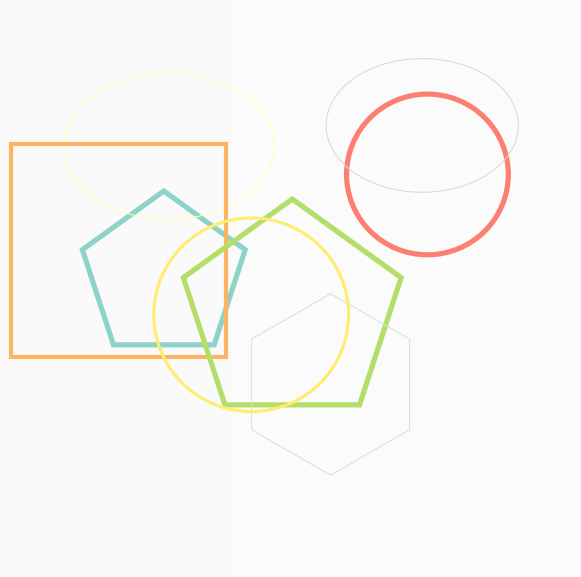[{"shape": "pentagon", "thickness": 2.5, "radius": 0.74, "center": [0.282, 0.521]}, {"shape": "oval", "thickness": 0.5, "radius": 0.91, "center": [0.29, 0.746]}, {"shape": "circle", "thickness": 2.5, "radius": 0.7, "center": [0.735, 0.697]}, {"shape": "square", "thickness": 2, "radius": 0.92, "center": [0.204, 0.565]}, {"shape": "pentagon", "thickness": 2.5, "radius": 0.98, "center": [0.503, 0.457]}, {"shape": "oval", "thickness": 0.5, "radius": 0.83, "center": [0.726, 0.782]}, {"shape": "hexagon", "thickness": 0.5, "radius": 0.78, "center": [0.569, 0.333]}, {"shape": "circle", "thickness": 1.5, "radius": 0.84, "center": [0.432, 0.454]}]